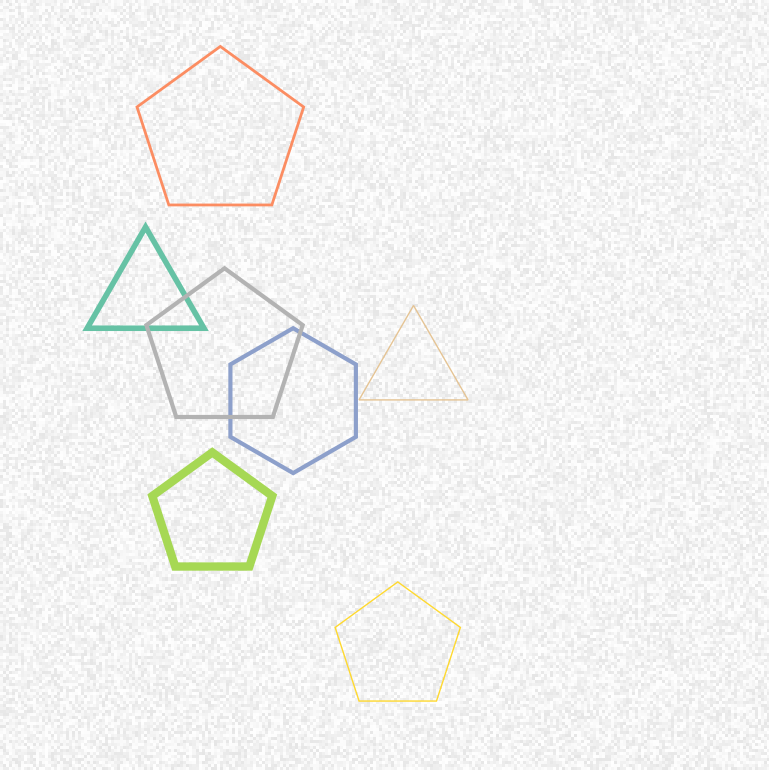[{"shape": "triangle", "thickness": 2, "radius": 0.44, "center": [0.189, 0.618]}, {"shape": "pentagon", "thickness": 1, "radius": 0.57, "center": [0.286, 0.826]}, {"shape": "hexagon", "thickness": 1.5, "radius": 0.47, "center": [0.381, 0.48]}, {"shape": "pentagon", "thickness": 3, "radius": 0.41, "center": [0.276, 0.331]}, {"shape": "pentagon", "thickness": 0.5, "radius": 0.43, "center": [0.517, 0.159]}, {"shape": "triangle", "thickness": 0.5, "radius": 0.41, "center": [0.537, 0.522]}, {"shape": "pentagon", "thickness": 1.5, "radius": 0.53, "center": [0.292, 0.545]}]